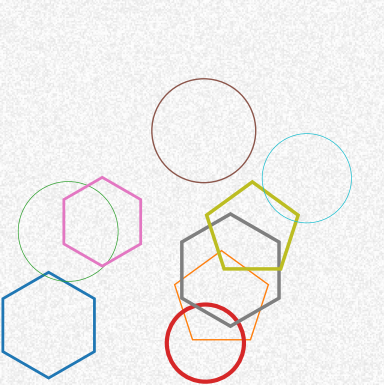[{"shape": "hexagon", "thickness": 2, "radius": 0.69, "center": [0.126, 0.155]}, {"shape": "pentagon", "thickness": 1, "radius": 0.64, "center": [0.575, 0.221]}, {"shape": "circle", "thickness": 0.5, "radius": 0.65, "center": [0.177, 0.399]}, {"shape": "circle", "thickness": 3, "radius": 0.5, "center": [0.533, 0.109]}, {"shape": "circle", "thickness": 1, "radius": 0.67, "center": [0.529, 0.66]}, {"shape": "hexagon", "thickness": 2, "radius": 0.58, "center": [0.266, 0.424]}, {"shape": "hexagon", "thickness": 2.5, "radius": 0.73, "center": [0.599, 0.298]}, {"shape": "pentagon", "thickness": 2.5, "radius": 0.62, "center": [0.656, 0.403]}, {"shape": "circle", "thickness": 0.5, "radius": 0.58, "center": [0.797, 0.537]}]